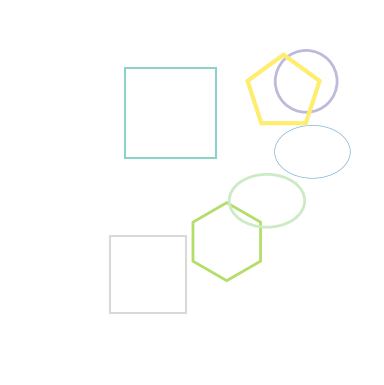[{"shape": "square", "thickness": 1.5, "radius": 0.59, "center": [0.443, 0.706]}, {"shape": "circle", "thickness": 2, "radius": 0.4, "center": [0.795, 0.789]}, {"shape": "oval", "thickness": 0.5, "radius": 0.49, "center": [0.812, 0.606]}, {"shape": "hexagon", "thickness": 2, "radius": 0.51, "center": [0.589, 0.372]}, {"shape": "square", "thickness": 1.5, "radius": 0.5, "center": [0.384, 0.287]}, {"shape": "oval", "thickness": 2, "radius": 0.49, "center": [0.693, 0.479]}, {"shape": "pentagon", "thickness": 3, "radius": 0.49, "center": [0.737, 0.76]}]